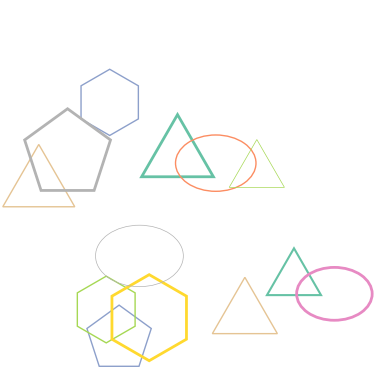[{"shape": "triangle", "thickness": 1.5, "radius": 0.41, "center": [0.764, 0.274]}, {"shape": "triangle", "thickness": 2, "radius": 0.54, "center": [0.461, 0.595]}, {"shape": "oval", "thickness": 1, "radius": 0.52, "center": [0.56, 0.576]}, {"shape": "hexagon", "thickness": 1, "radius": 0.43, "center": [0.285, 0.734]}, {"shape": "pentagon", "thickness": 1, "radius": 0.44, "center": [0.309, 0.12]}, {"shape": "oval", "thickness": 2, "radius": 0.49, "center": [0.869, 0.237]}, {"shape": "triangle", "thickness": 0.5, "radius": 0.41, "center": [0.667, 0.555]}, {"shape": "hexagon", "thickness": 1, "radius": 0.43, "center": [0.276, 0.196]}, {"shape": "hexagon", "thickness": 2, "radius": 0.56, "center": [0.388, 0.175]}, {"shape": "triangle", "thickness": 1, "radius": 0.49, "center": [0.636, 0.182]}, {"shape": "triangle", "thickness": 1, "radius": 0.54, "center": [0.101, 0.517]}, {"shape": "pentagon", "thickness": 2, "radius": 0.59, "center": [0.176, 0.6]}, {"shape": "oval", "thickness": 0.5, "radius": 0.57, "center": [0.362, 0.335]}]